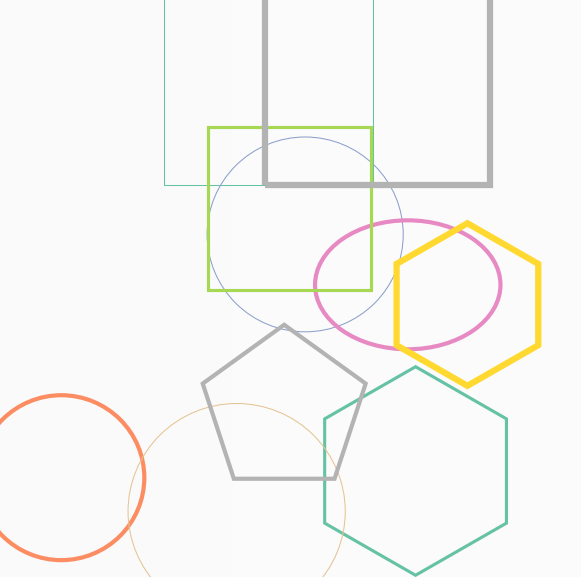[{"shape": "square", "thickness": 0.5, "radius": 0.9, "center": [0.462, 0.858]}, {"shape": "hexagon", "thickness": 1.5, "radius": 0.9, "center": [0.715, 0.184]}, {"shape": "circle", "thickness": 2, "radius": 0.71, "center": [0.105, 0.172]}, {"shape": "circle", "thickness": 0.5, "radius": 0.84, "center": [0.525, 0.593]}, {"shape": "oval", "thickness": 2, "radius": 0.8, "center": [0.702, 0.506]}, {"shape": "square", "thickness": 1.5, "radius": 0.7, "center": [0.498, 0.638]}, {"shape": "hexagon", "thickness": 3, "radius": 0.7, "center": [0.804, 0.472]}, {"shape": "circle", "thickness": 0.5, "radius": 0.93, "center": [0.407, 0.114]}, {"shape": "pentagon", "thickness": 2, "radius": 0.74, "center": [0.489, 0.289]}, {"shape": "square", "thickness": 3, "radius": 0.97, "center": [0.65, 0.873]}]